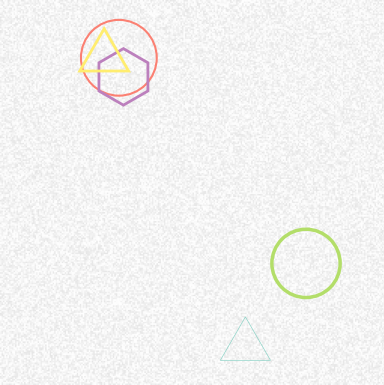[{"shape": "triangle", "thickness": 0.5, "radius": 0.38, "center": [0.637, 0.102]}, {"shape": "circle", "thickness": 1.5, "radius": 0.49, "center": [0.309, 0.85]}, {"shape": "circle", "thickness": 2.5, "radius": 0.44, "center": [0.795, 0.316]}, {"shape": "hexagon", "thickness": 2, "radius": 0.37, "center": [0.321, 0.8]}, {"shape": "triangle", "thickness": 2, "radius": 0.37, "center": [0.271, 0.852]}]